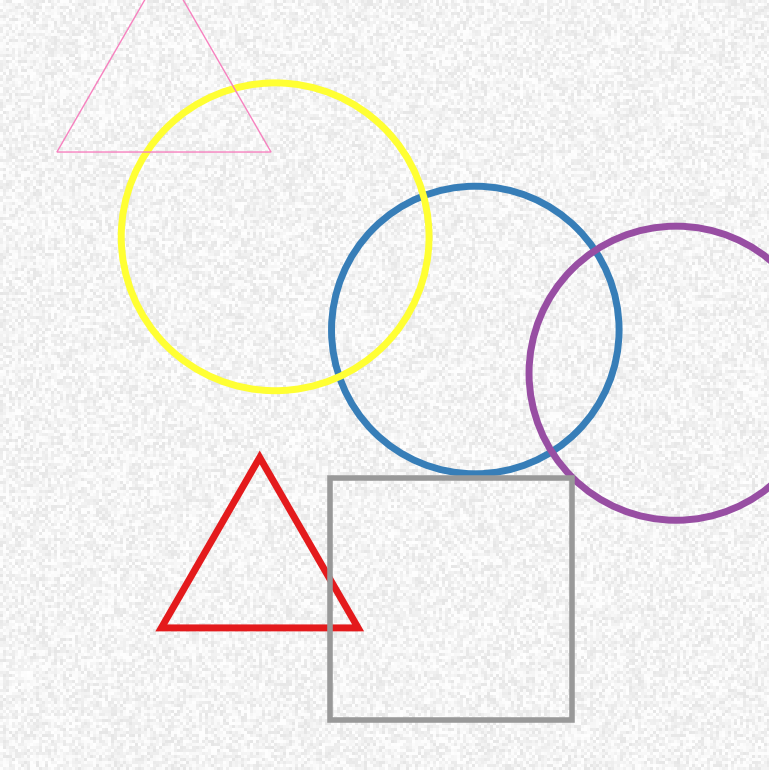[{"shape": "triangle", "thickness": 2.5, "radius": 0.74, "center": [0.337, 0.258]}, {"shape": "circle", "thickness": 2.5, "radius": 0.93, "center": [0.617, 0.571]}, {"shape": "circle", "thickness": 2.5, "radius": 0.95, "center": [0.878, 0.515]}, {"shape": "circle", "thickness": 2.5, "radius": 1.0, "center": [0.357, 0.692]}, {"shape": "triangle", "thickness": 0.5, "radius": 0.8, "center": [0.213, 0.883]}, {"shape": "square", "thickness": 2, "radius": 0.78, "center": [0.586, 0.222]}]